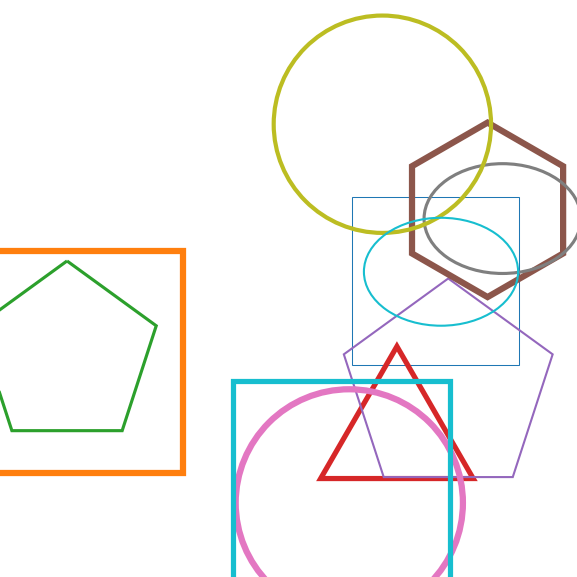[{"shape": "square", "thickness": 0.5, "radius": 0.73, "center": [0.754, 0.513]}, {"shape": "square", "thickness": 3, "radius": 0.96, "center": [0.125, 0.373]}, {"shape": "pentagon", "thickness": 1.5, "radius": 0.81, "center": [0.116, 0.385]}, {"shape": "triangle", "thickness": 2.5, "radius": 0.76, "center": [0.687, 0.247]}, {"shape": "pentagon", "thickness": 1, "radius": 0.95, "center": [0.776, 0.327]}, {"shape": "hexagon", "thickness": 3, "radius": 0.76, "center": [0.844, 0.636]}, {"shape": "circle", "thickness": 3, "radius": 0.98, "center": [0.605, 0.128]}, {"shape": "oval", "thickness": 1.5, "radius": 0.68, "center": [0.87, 0.621]}, {"shape": "circle", "thickness": 2, "radius": 0.94, "center": [0.662, 0.784]}, {"shape": "oval", "thickness": 1, "radius": 0.67, "center": [0.764, 0.529]}, {"shape": "square", "thickness": 2.5, "radius": 0.94, "center": [0.592, 0.153]}]